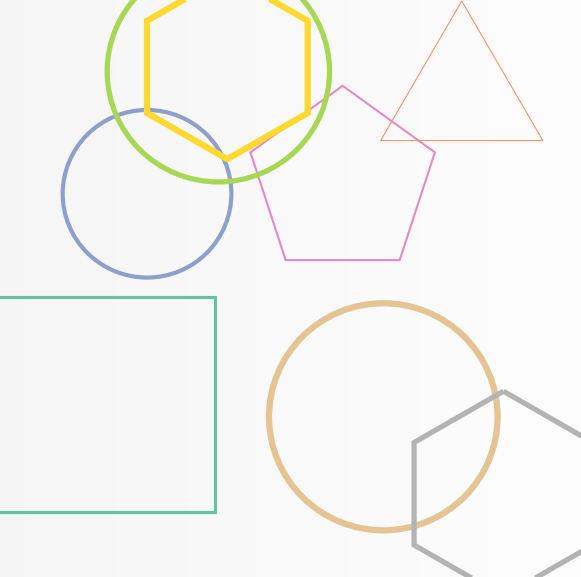[{"shape": "square", "thickness": 1.5, "radius": 0.93, "center": [0.183, 0.299]}, {"shape": "triangle", "thickness": 0.5, "radius": 0.81, "center": [0.794, 0.836]}, {"shape": "circle", "thickness": 2, "radius": 0.73, "center": [0.253, 0.664]}, {"shape": "pentagon", "thickness": 1, "radius": 0.83, "center": [0.59, 0.684]}, {"shape": "circle", "thickness": 2.5, "radius": 0.96, "center": [0.376, 0.875]}, {"shape": "hexagon", "thickness": 3, "radius": 0.8, "center": [0.391, 0.883]}, {"shape": "circle", "thickness": 3, "radius": 0.98, "center": [0.659, 0.277]}, {"shape": "hexagon", "thickness": 2.5, "radius": 0.89, "center": [0.866, 0.144]}]